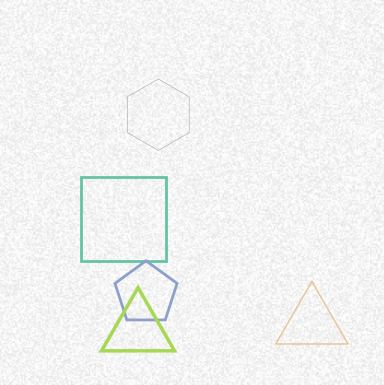[{"shape": "square", "thickness": 2, "radius": 0.55, "center": [0.321, 0.432]}, {"shape": "pentagon", "thickness": 2, "radius": 0.42, "center": [0.379, 0.238]}, {"shape": "triangle", "thickness": 2.5, "radius": 0.55, "center": [0.359, 0.144]}, {"shape": "triangle", "thickness": 1, "radius": 0.54, "center": [0.81, 0.161]}, {"shape": "hexagon", "thickness": 0.5, "radius": 0.46, "center": [0.411, 0.702]}]